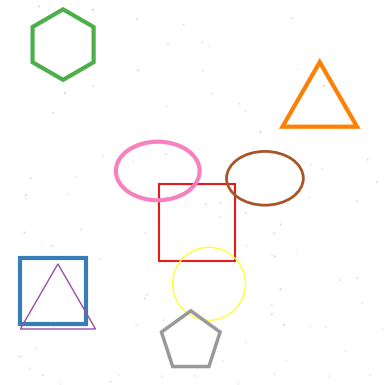[{"shape": "square", "thickness": 1.5, "radius": 0.5, "center": [0.511, 0.422]}, {"shape": "square", "thickness": 3, "radius": 0.43, "center": [0.137, 0.244]}, {"shape": "hexagon", "thickness": 3, "radius": 0.46, "center": [0.164, 0.884]}, {"shape": "triangle", "thickness": 1, "radius": 0.56, "center": [0.15, 0.202]}, {"shape": "triangle", "thickness": 3, "radius": 0.56, "center": [0.83, 0.727]}, {"shape": "circle", "thickness": 1, "radius": 0.47, "center": [0.543, 0.263]}, {"shape": "oval", "thickness": 2, "radius": 0.5, "center": [0.688, 0.537]}, {"shape": "oval", "thickness": 3, "radius": 0.54, "center": [0.41, 0.556]}, {"shape": "pentagon", "thickness": 2.5, "radius": 0.4, "center": [0.496, 0.113]}]